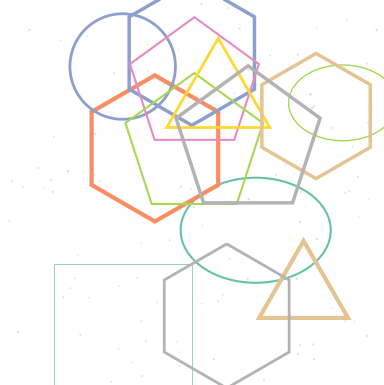[{"shape": "square", "thickness": 0.5, "radius": 0.9, "center": [0.32, 0.136]}, {"shape": "oval", "thickness": 1.5, "radius": 0.97, "center": [0.664, 0.402]}, {"shape": "hexagon", "thickness": 3, "radius": 0.95, "center": [0.402, 0.615]}, {"shape": "circle", "thickness": 2, "radius": 0.69, "center": [0.319, 0.827]}, {"shape": "hexagon", "thickness": 2.5, "radius": 0.94, "center": [0.498, 0.862]}, {"shape": "pentagon", "thickness": 1.5, "radius": 0.88, "center": [0.505, 0.779]}, {"shape": "pentagon", "thickness": 1.5, "radius": 0.94, "center": [0.505, 0.622]}, {"shape": "oval", "thickness": 1, "radius": 0.7, "center": [0.89, 0.733]}, {"shape": "triangle", "thickness": 2, "radius": 0.77, "center": [0.567, 0.746]}, {"shape": "triangle", "thickness": 3, "radius": 0.67, "center": [0.789, 0.241]}, {"shape": "hexagon", "thickness": 2.5, "radius": 0.81, "center": [0.821, 0.699]}, {"shape": "hexagon", "thickness": 2, "radius": 0.94, "center": [0.589, 0.179]}, {"shape": "pentagon", "thickness": 2.5, "radius": 0.98, "center": [0.644, 0.632]}]